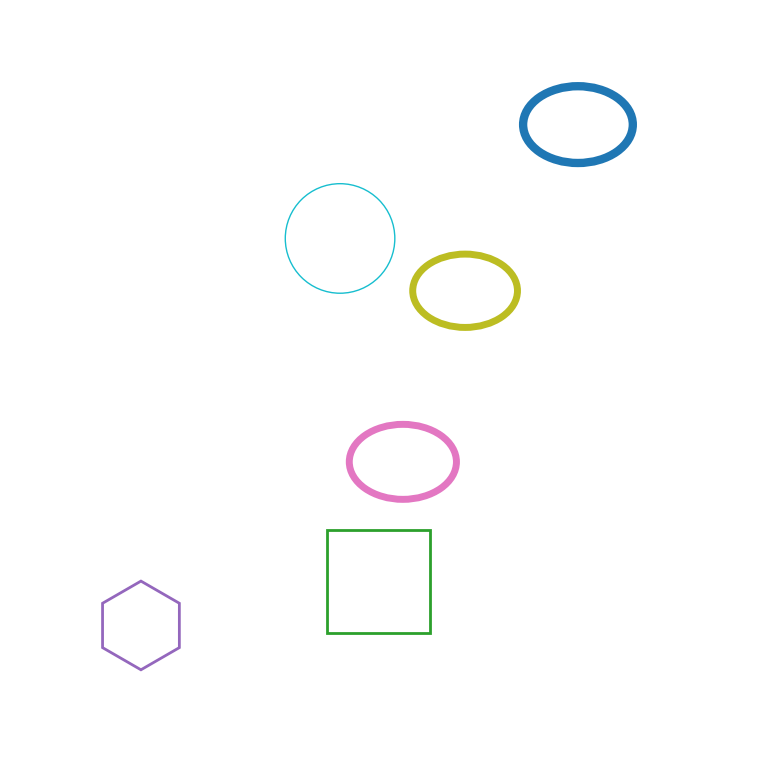[{"shape": "oval", "thickness": 3, "radius": 0.36, "center": [0.751, 0.838]}, {"shape": "square", "thickness": 1, "radius": 0.34, "center": [0.492, 0.245]}, {"shape": "hexagon", "thickness": 1, "radius": 0.29, "center": [0.183, 0.188]}, {"shape": "oval", "thickness": 2.5, "radius": 0.35, "center": [0.523, 0.4]}, {"shape": "oval", "thickness": 2.5, "radius": 0.34, "center": [0.604, 0.622]}, {"shape": "circle", "thickness": 0.5, "radius": 0.36, "center": [0.442, 0.69]}]